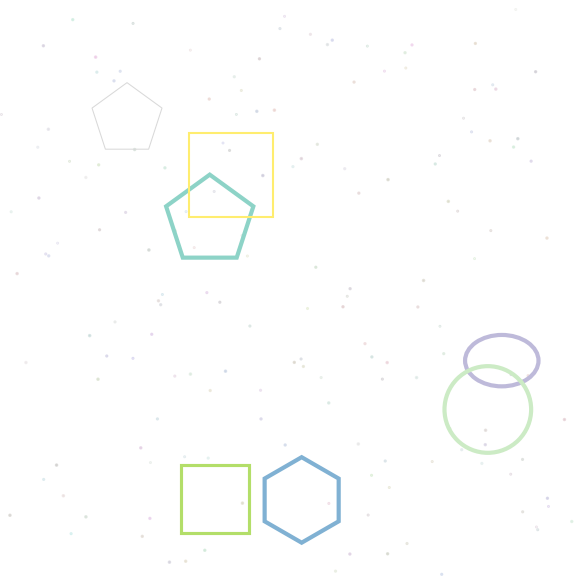[{"shape": "pentagon", "thickness": 2, "radius": 0.4, "center": [0.363, 0.617]}, {"shape": "oval", "thickness": 2, "radius": 0.32, "center": [0.869, 0.375]}, {"shape": "hexagon", "thickness": 2, "radius": 0.37, "center": [0.522, 0.133]}, {"shape": "square", "thickness": 1.5, "radius": 0.3, "center": [0.372, 0.135]}, {"shape": "pentagon", "thickness": 0.5, "radius": 0.32, "center": [0.22, 0.792]}, {"shape": "circle", "thickness": 2, "radius": 0.38, "center": [0.845, 0.29]}, {"shape": "square", "thickness": 1, "radius": 0.36, "center": [0.4, 0.696]}]